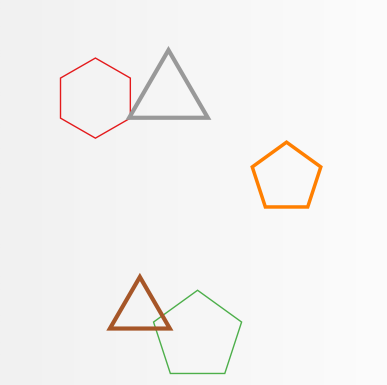[{"shape": "hexagon", "thickness": 1, "radius": 0.52, "center": [0.246, 0.745]}, {"shape": "pentagon", "thickness": 1, "radius": 0.6, "center": [0.51, 0.127]}, {"shape": "pentagon", "thickness": 2.5, "radius": 0.46, "center": [0.739, 0.538]}, {"shape": "triangle", "thickness": 3, "radius": 0.45, "center": [0.361, 0.191]}, {"shape": "triangle", "thickness": 3, "radius": 0.59, "center": [0.435, 0.753]}]